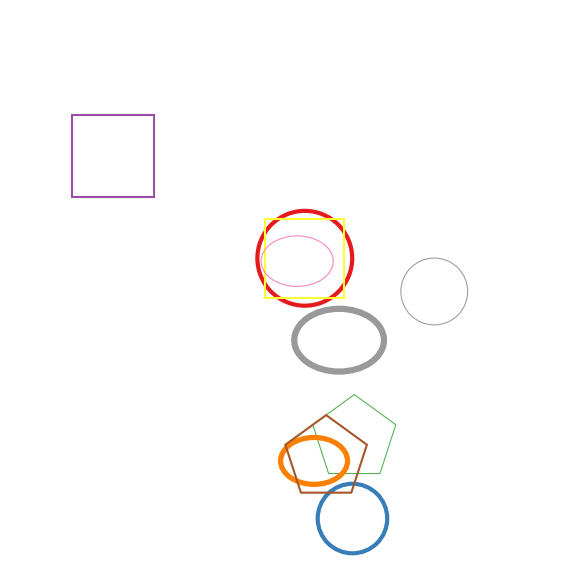[{"shape": "circle", "thickness": 2, "radius": 0.41, "center": [0.528, 0.552]}, {"shape": "circle", "thickness": 2, "radius": 0.3, "center": [0.61, 0.101]}, {"shape": "pentagon", "thickness": 0.5, "radius": 0.38, "center": [0.613, 0.24]}, {"shape": "square", "thickness": 1, "radius": 0.35, "center": [0.196, 0.729]}, {"shape": "oval", "thickness": 2.5, "radius": 0.29, "center": [0.544, 0.201]}, {"shape": "square", "thickness": 1, "radius": 0.34, "center": [0.527, 0.552]}, {"shape": "pentagon", "thickness": 1, "radius": 0.37, "center": [0.565, 0.206]}, {"shape": "oval", "thickness": 0.5, "radius": 0.31, "center": [0.515, 0.547]}, {"shape": "circle", "thickness": 0.5, "radius": 0.29, "center": [0.752, 0.494]}, {"shape": "oval", "thickness": 3, "radius": 0.39, "center": [0.587, 0.41]}]